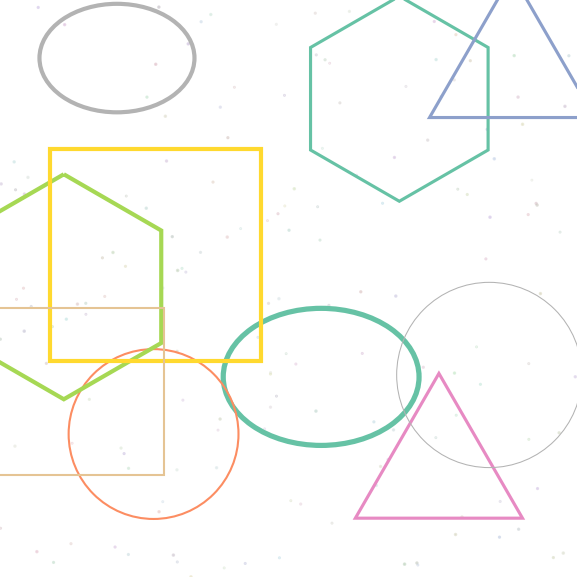[{"shape": "oval", "thickness": 2.5, "radius": 0.85, "center": [0.556, 0.347]}, {"shape": "hexagon", "thickness": 1.5, "radius": 0.89, "center": [0.691, 0.828]}, {"shape": "circle", "thickness": 1, "radius": 0.74, "center": [0.266, 0.248]}, {"shape": "triangle", "thickness": 1.5, "radius": 0.83, "center": [0.887, 0.878]}, {"shape": "triangle", "thickness": 1.5, "radius": 0.84, "center": [0.76, 0.185]}, {"shape": "hexagon", "thickness": 2, "radius": 0.97, "center": [0.111, 0.503]}, {"shape": "square", "thickness": 2, "radius": 0.92, "center": [0.269, 0.558]}, {"shape": "square", "thickness": 1, "radius": 0.72, "center": [0.14, 0.322]}, {"shape": "circle", "thickness": 0.5, "radius": 0.8, "center": [0.847, 0.35]}, {"shape": "oval", "thickness": 2, "radius": 0.67, "center": [0.203, 0.899]}]